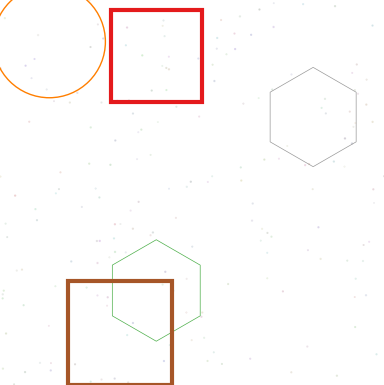[{"shape": "square", "thickness": 3, "radius": 0.6, "center": [0.407, 0.855]}, {"shape": "hexagon", "thickness": 0.5, "radius": 0.66, "center": [0.406, 0.245]}, {"shape": "circle", "thickness": 1, "radius": 0.73, "center": [0.128, 0.892]}, {"shape": "square", "thickness": 3, "radius": 0.68, "center": [0.313, 0.136]}, {"shape": "hexagon", "thickness": 0.5, "radius": 0.64, "center": [0.813, 0.696]}]